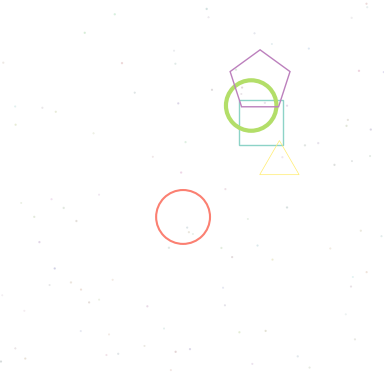[{"shape": "square", "thickness": 1, "radius": 0.29, "center": [0.677, 0.681]}, {"shape": "circle", "thickness": 1.5, "radius": 0.35, "center": [0.476, 0.436]}, {"shape": "circle", "thickness": 3, "radius": 0.33, "center": [0.652, 0.726]}, {"shape": "pentagon", "thickness": 1, "radius": 0.41, "center": [0.676, 0.789]}, {"shape": "triangle", "thickness": 0.5, "radius": 0.3, "center": [0.726, 0.576]}]